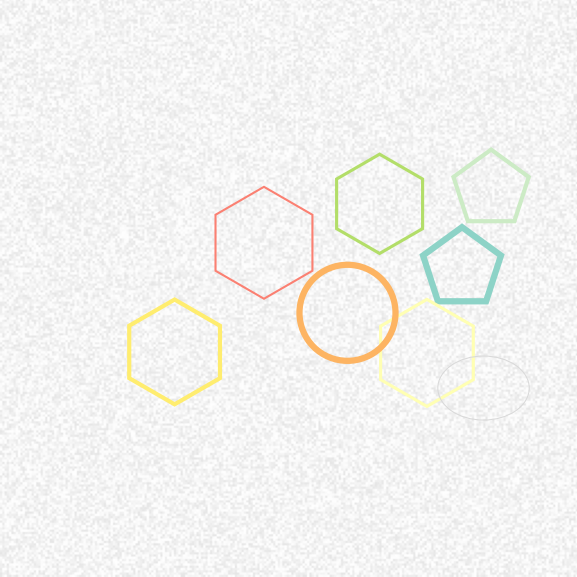[{"shape": "pentagon", "thickness": 3, "radius": 0.35, "center": [0.8, 0.535]}, {"shape": "hexagon", "thickness": 1.5, "radius": 0.46, "center": [0.739, 0.388]}, {"shape": "hexagon", "thickness": 1, "radius": 0.48, "center": [0.457, 0.579]}, {"shape": "circle", "thickness": 3, "radius": 0.42, "center": [0.602, 0.457]}, {"shape": "hexagon", "thickness": 1.5, "radius": 0.43, "center": [0.657, 0.646]}, {"shape": "oval", "thickness": 0.5, "radius": 0.4, "center": [0.837, 0.327]}, {"shape": "pentagon", "thickness": 2, "radius": 0.34, "center": [0.85, 0.672]}, {"shape": "hexagon", "thickness": 2, "radius": 0.45, "center": [0.302, 0.39]}]